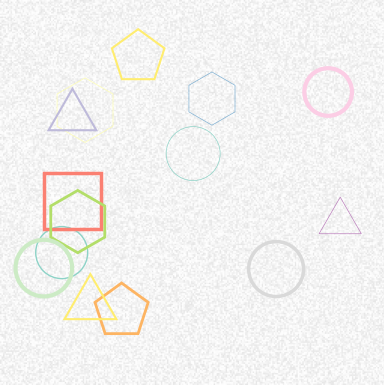[{"shape": "circle", "thickness": 1, "radius": 0.34, "center": [0.16, 0.344]}, {"shape": "circle", "thickness": 0.5, "radius": 0.35, "center": [0.502, 0.601]}, {"shape": "hexagon", "thickness": 0.5, "radius": 0.42, "center": [0.221, 0.714]}, {"shape": "triangle", "thickness": 1.5, "radius": 0.36, "center": [0.188, 0.698]}, {"shape": "square", "thickness": 2.5, "radius": 0.37, "center": [0.188, 0.477]}, {"shape": "hexagon", "thickness": 0.5, "radius": 0.35, "center": [0.551, 0.744]}, {"shape": "pentagon", "thickness": 2, "radius": 0.36, "center": [0.316, 0.192]}, {"shape": "hexagon", "thickness": 2, "radius": 0.4, "center": [0.202, 0.424]}, {"shape": "circle", "thickness": 3, "radius": 0.31, "center": [0.852, 0.761]}, {"shape": "circle", "thickness": 2.5, "radius": 0.36, "center": [0.717, 0.301]}, {"shape": "triangle", "thickness": 0.5, "radius": 0.32, "center": [0.884, 0.425]}, {"shape": "circle", "thickness": 3, "radius": 0.37, "center": [0.114, 0.304]}, {"shape": "triangle", "thickness": 1.5, "radius": 0.39, "center": [0.235, 0.21]}, {"shape": "pentagon", "thickness": 1.5, "radius": 0.36, "center": [0.359, 0.852]}]